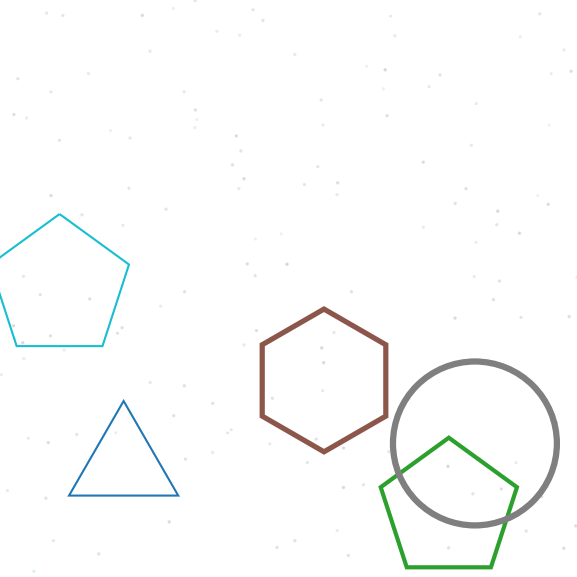[{"shape": "triangle", "thickness": 1, "radius": 0.55, "center": [0.214, 0.196]}, {"shape": "pentagon", "thickness": 2, "radius": 0.62, "center": [0.777, 0.117]}, {"shape": "hexagon", "thickness": 2.5, "radius": 0.62, "center": [0.561, 0.34]}, {"shape": "circle", "thickness": 3, "radius": 0.71, "center": [0.822, 0.231]}, {"shape": "pentagon", "thickness": 1, "radius": 0.63, "center": [0.103, 0.502]}]